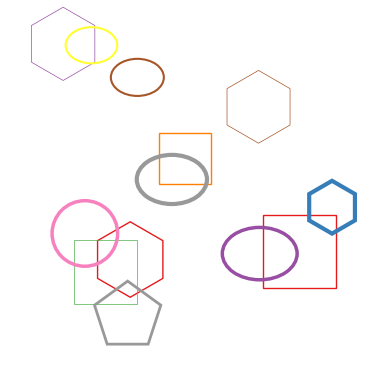[{"shape": "hexagon", "thickness": 1, "radius": 0.49, "center": [0.338, 0.326]}, {"shape": "square", "thickness": 1, "radius": 0.47, "center": [0.779, 0.346]}, {"shape": "hexagon", "thickness": 3, "radius": 0.34, "center": [0.862, 0.462]}, {"shape": "square", "thickness": 0.5, "radius": 0.41, "center": [0.274, 0.293]}, {"shape": "hexagon", "thickness": 0.5, "radius": 0.48, "center": [0.164, 0.886]}, {"shape": "oval", "thickness": 2.5, "radius": 0.49, "center": [0.675, 0.341]}, {"shape": "square", "thickness": 1, "radius": 0.34, "center": [0.481, 0.588]}, {"shape": "oval", "thickness": 1.5, "radius": 0.34, "center": [0.238, 0.882]}, {"shape": "oval", "thickness": 1.5, "radius": 0.34, "center": [0.357, 0.799]}, {"shape": "hexagon", "thickness": 0.5, "radius": 0.47, "center": [0.672, 0.723]}, {"shape": "circle", "thickness": 2.5, "radius": 0.43, "center": [0.22, 0.394]}, {"shape": "pentagon", "thickness": 2, "radius": 0.45, "center": [0.332, 0.179]}, {"shape": "oval", "thickness": 3, "radius": 0.46, "center": [0.446, 0.534]}]